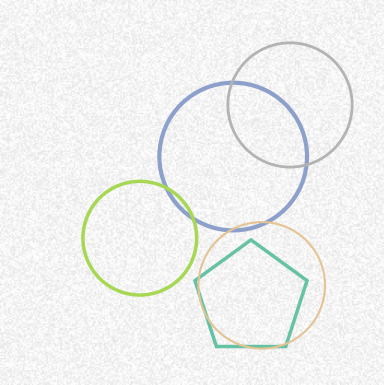[{"shape": "pentagon", "thickness": 2.5, "radius": 0.77, "center": [0.652, 0.224]}, {"shape": "circle", "thickness": 3, "radius": 0.96, "center": [0.606, 0.593]}, {"shape": "circle", "thickness": 2.5, "radius": 0.74, "center": [0.363, 0.381]}, {"shape": "circle", "thickness": 1.5, "radius": 0.82, "center": [0.68, 0.259]}, {"shape": "circle", "thickness": 2, "radius": 0.81, "center": [0.753, 0.727]}]